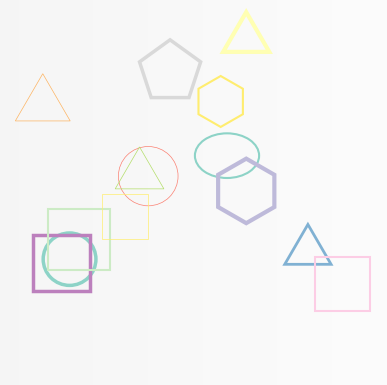[{"shape": "oval", "thickness": 1.5, "radius": 0.41, "center": [0.586, 0.596]}, {"shape": "circle", "thickness": 2.5, "radius": 0.34, "center": [0.179, 0.327]}, {"shape": "triangle", "thickness": 3, "radius": 0.34, "center": [0.635, 0.9]}, {"shape": "hexagon", "thickness": 3, "radius": 0.42, "center": [0.635, 0.504]}, {"shape": "circle", "thickness": 0.5, "radius": 0.39, "center": [0.382, 0.542]}, {"shape": "triangle", "thickness": 2, "radius": 0.35, "center": [0.795, 0.348]}, {"shape": "triangle", "thickness": 0.5, "radius": 0.41, "center": [0.11, 0.727]}, {"shape": "triangle", "thickness": 0.5, "radius": 0.36, "center": [0.36, 0.546]}, {"shape": "square", "thickness": 1.5, "radius": 0.35, "center": [0.884, 0.262]}, {"shape": "pentagon", "thickness": 2.5, "radius": 0.41, "center": [0.439, 0.814]}, {"shape": "square", "thickness": 2.5, "radius": 0.36, "center": [0.159, 0.316]}, {"shape": "square", "thickness": 1.5, "radius": 0.4, "center": [0.204, 0.378]}, {"shape": "hexagon", "thickness": 1.5, "radius": 0.33, "center": [0.57, 0.736]}, {"shape": "square", "thickness": 0.5, "radius": 0.3, "center": [0.323, 0.438]}]